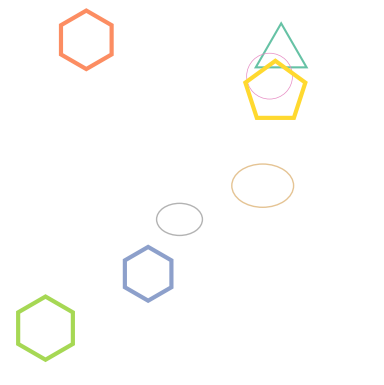[{"shape": "triangle", "thickness": 1.5, "radius": 0.38, "center": [0.73, 0.863]}, {"shape": "hexagon", "thickness": 3, "radius": 0.38, "center": [0.224, 0.897]}, {"shape": "hexagon", "thickness": 3, "radius": 0.35, "center": [0.385, 0.289]}, {"shape": "circle", "thickness": 0.5, "radius": 0.3, "center": [0.7, 0.802]}, {"shape": "hexagon", "thickness": 3, "radius": 0.41, "center": [0.118, 0.148]}, {"shape": "pentagon", "thickness": 3, "radius": 0.41, "center": [0.715, 0.76]}, {"shape": "oval", "thickness": 1, "radius": 0.4, "center": [0.682, 0.518]}, {"shape": "oval", "thickness": 1, "radius": 0.3, "center": [0.466, 0.43]}]